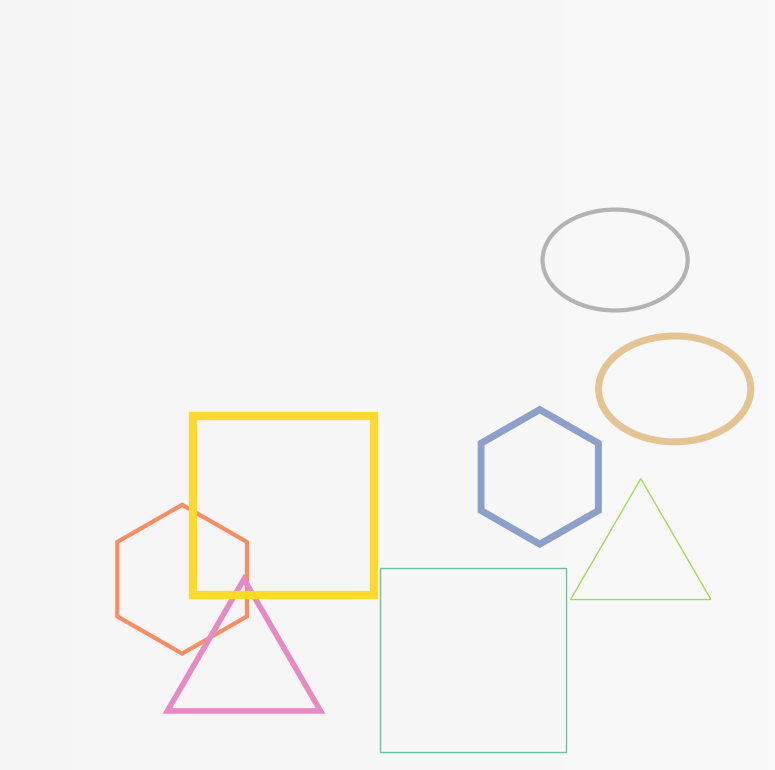[{"shape": "square", "thickness": 0.5, "radius": 0.6, "center": [0.61, 0.143]}, {"shape": "hexagon", "thickness": 1.5, "radius": 0.48, "center": [0.235, 0.248]}, {"shape": "hexagon", "thickness": 2.5, "radius": 0.44, "center": [0.696, 0.381]}, {"shape": "triangle", "thickness": 2, "radius": 0.57, "center": [0.315, 0.134]}, {"shape": "triangle", "thickness": 0.5, "radius": 0.52, "center": [0.827, 0.274]}, {"shape": "square", "thickness": 3, "radius": 0.58, "center": [0.366, 0.343]}, {"shape": "oval", "thickness": 2.5, "radius": 0.49, "center": [0.871, 0.495]}, {"shape": "oval", "thickness": 1.5, "radius": 0.47, "center": [0.794, 0.662]}]